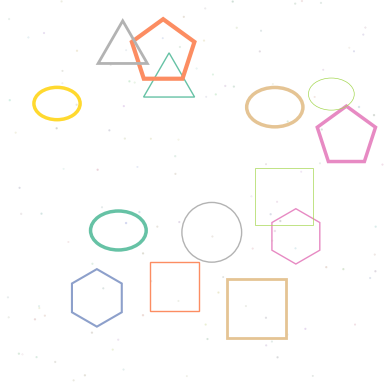[{"shape": "oval", "thickness": 2.5, "radius": 0.36, "center": [0.307, 0.401]}, {"shape": "triangle", "thickness": 1, "radius": 0.38, "center": [0.439, 0.786]}, {"shape": "square", "thickness": 1, "radius": 0.32, "center": [0.454, 0.256]}, {"shape": "pentagon", "thickness": 3, "radius": 0.43, "center": [0.424, 0.865]}, {"shape": "hexagon", "thickness": 1.5, "radius": 0.37, "center": [0.252, 0.226]}, {"shape": "hexagon", "thickness": 1, "radius": 0.36, "center": [0.768, 0.386]}, {"shape": "pentagon", "thickness": 2.5, "radius": 0.4, "center": [0.9, 0.645]}, {"shape": "square", "thickness": 0.5, "radius": 0.37, "center": [0.738, 0.489]}, {"shape": "oval", "thickness": 0.5, "radius": 0.3, "center": [0.861, 0.756]}, {"shape": "oval", "thickness": 2.5, "radius": 0.3, "center": [0.148, 0.731]}, {"shape": "oval", "thickness": 2.5, "radius": 0.37, "center": [0.714, 0.722]}, {"shape": "square", "thickness": 2, "radius": 0.38, "center": [0.666, 0.199]}, {"shape": "triangle", "thickness": 2, "radius": 0.37, "center": [0.319, 0.872]}, {"shape": "circle", "thickness": 1, "radius": 0.39, "center": [0.55, 0.397]}]